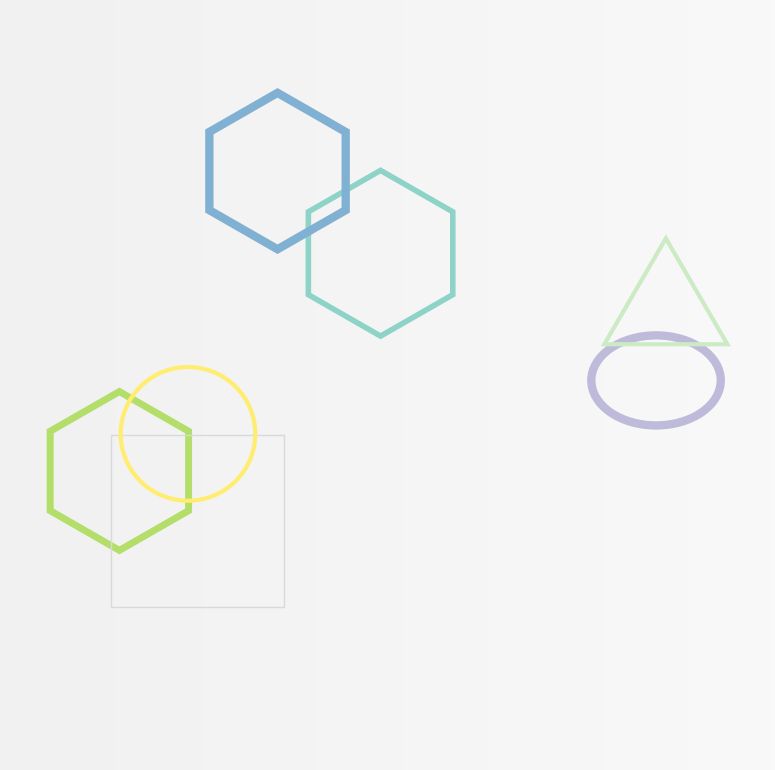[{"shape": "hexagon", "thickness": 2, "radius": 0.54, "center": [0.491, 0.671]}, {"shape": "oval", "thickness": 3, "radius": 0.42, "center": [0.847, 0.506]}, {"shape": "hexagon", "thickness": 3, "radius": 0.51, "center": [0.358, 0.778]}, {"shape": "hexagon", "thickness": 2.5, "radius": 0.52, "center": [0.154, 0.388]}, {"shape": "square", "thickness": 0.5, "radius": 0.56, "center": [0.255, 0.323]}, {"shape": "triangle", "thickness": 1.5, "radius": 0.46, "center": [0.859, 0.599]}, {"shape": "circle", "thickness": 1.5, "radius": 0.43, "center": [0.243, 0.437]}]